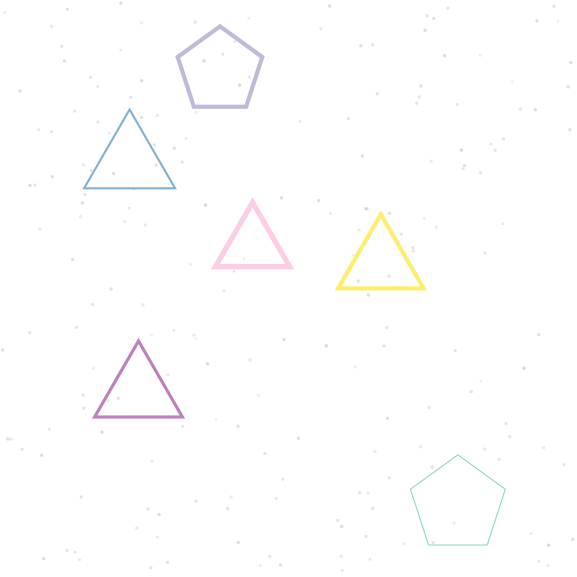[{"shape": "pentagon", "thickness": 0.5, "radius": 0.43, "center": [0.793, 0.125]}, {"shape": "pentagon", "thickness": 2, "radius": 0.38, "center": [0.381, 0.877]}, {"shape": "triangle", "thickness": 1, "radius": 0.45, "center": [0.224, 0.719]}, {"shape": "triangle", "thickness": 2.5, "radius": 0.37, "center": [0.437, 0.575]}, {"shape": "triangle", "thickness": 1.5, "radius": 0.44, "center": [0.24, 0.321]}, {"shape": "triangle", "thickness": 2, "radius": 0.43, "center": [0.659, 0.543]}]